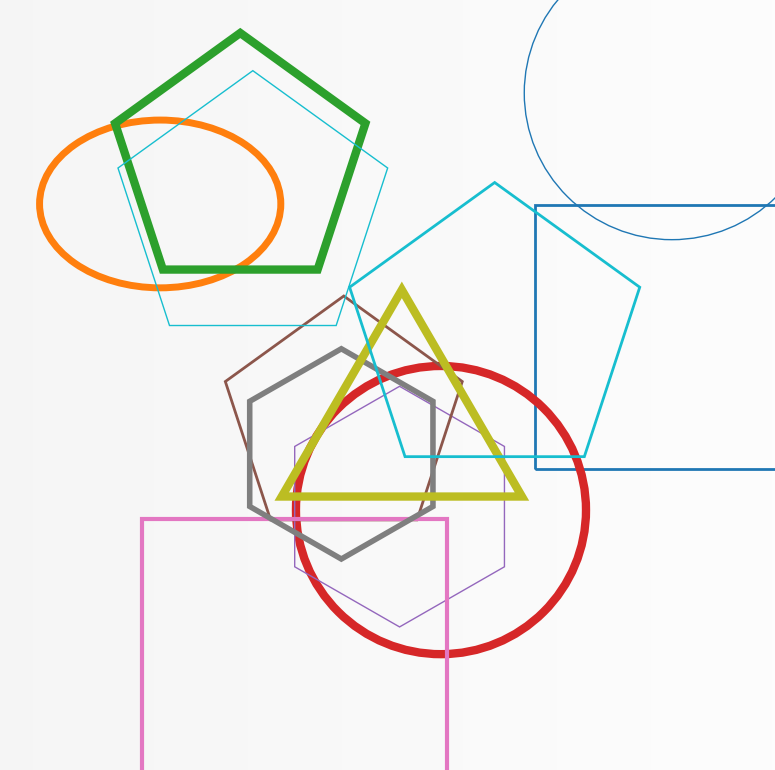[{"shape": "circle", "thickness": 0.5, "radius": 0.95, "center": [0.867, 0.879]}, {"shape": "square", "thickness": 1, "radius": 0.86, "center": [0.863, 0.563]}, {"shape": "oval", "thickness": 2.5, "radius": 0.78, "center": [0.207, 0.735]}, {"shape": "pentagon", "thickness": 3, "radius": 0.85, "center": [0.31, 0.787]}, {"shape": "circle", "thickness": 3, "radius": 0.94, "center": [0.569, 0.338]}, {"shape": "hexagon", "thickness": 0.5, "radius": 0.78, "center": [0.516, 0.342]}, {"shape": "pentagon", "thickness": 1, "radius": 0.8, "center": [0.444, 0.455]}, {"shape": "square", "thickness": 1.5, "radius": 0.98, "center": [0.38, 0.129]}, {"shape": "hexagon", "thickness": 2, "radius": 0.68, "center": [0.44, 0.411]}, {"shape": "triangle", "thickness": 3, "radius": 0.89, "center": [0.518, 0.445]}, {"shape": "pentagon", "thickness": 1, "radius": 0.98, "center": [0.638, 0.566]}, {"shape": "pentagon", "thickness": 0.5, "radius": 0.91, "center": [0.326, 0.725]}]